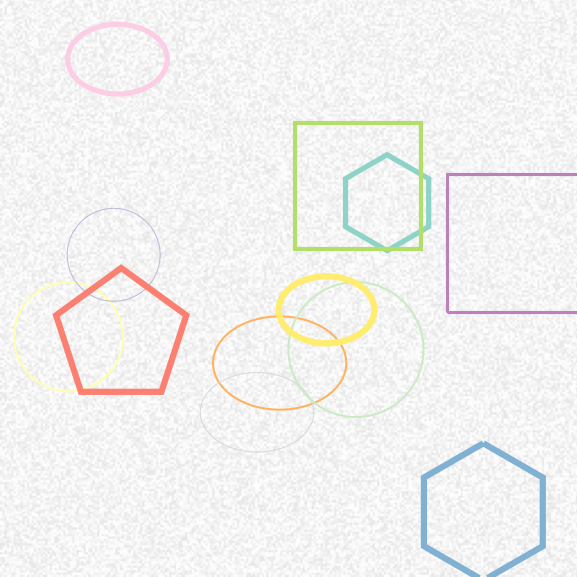[{"shape": "hexagon", "thickness": 2.5, "radius": 0.42, "center": [0.67, 0.648]}, {"shape": "circle", "thickness": 1, "radius": 0.47, "center": [0.119, 0.416]}, {"shape": "circle", "thickness": 0.5, "radius": 0.4, "center": [0.197, 0.558]}, {"shape": "pentagon", "thickness": 3, "radius": 0.59, "center": [0.21, 0.417]}, {"shape": "hexagon", "thickness": 3, "radius": 0.59, "center": [0.837, 0.113]}, {"shape": "oval", "thickness": 1, "radius": 0.58, "center": [0.484, 0.37]}, {"shape": "square", "thickness": 2, "radius": 0.55, "center": [0.619, 0.677]}, {"shape": "oval", "thickness": 2.5, "radius": 0.43, "center": [0.203, 0.897]}, {"shape": "oval", "thickness": 0.5, "radius": 0.49, "center": [0.445, 0.285]}, {"shape": "square", "thickness": 1.5, "radius": 0.59, "center": [0.892, 0.578]}, {"shape": "circle", "thickness": 1, "radius": 0.58, "center": [0.616, 0.394]}, {"shape": "oval", "thickness": 3, "radius": 0.41, "center": [0.565, 0.463]}]